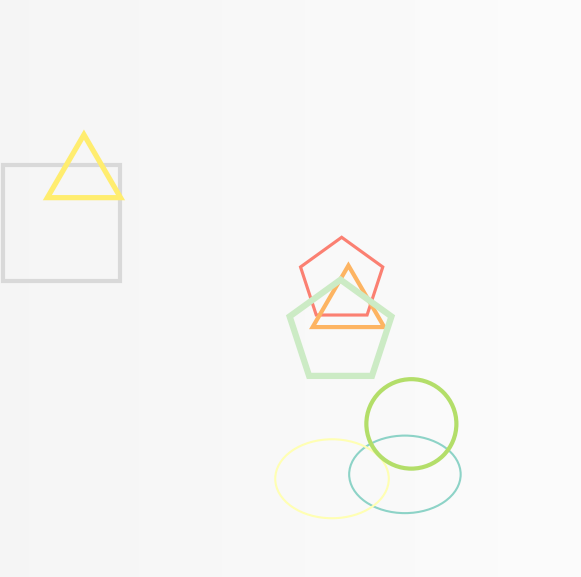[{"shape": "oval", "thickness": 1, "radius": 0.48, "center": [0.697, 0.178]}, {"shape": "oval", "thickness": 1, "radius": 0.49, "center": [0.571, 0.17]}, {"shape": "pentagon", "thickness": 1.5, "radius": 0.37, "center": [0.588, 0.514]}, {"shape": "triangle", "thickness": 2, "radius": 0.36, "center": [0.599, 0.468]}, {"shape": "circle", "thickness": 2, "radius": 0.39, "center": [0.708, 0.265]}, {"shape": "square", "thickness": 2, "radius": 0.5, "center": [0.106, 0.613]}, {"shape": "pentagon", "thickness": 3, "radius": 0.46, "center": [0.586, 0.423]}, {"shape": "triangle", "thickness": 2.5, "radius": 0.36, "center": [0.144, 0.693]}]